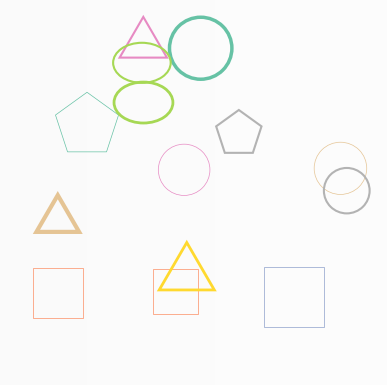[{"shape": "circle", "thickness": 2.5, "radius": 0.4, "center": [0.518, 0.875]}, {"shape": "pentagon", "thickness": 0.5, "radius": 0.43, "center": [0.225, 0.675]}, {"shape": "square", "thickness": 0.5, "radius": 0.32, "center": [0.15, 0.238]}, {"shape": "square", "thickness": 0.5, "radius": 0.29, "center": [0.453, 0.243]}, {"shape": "square", "thickness": 0.5, "radius": 0.38, "center": [0.759, 0.228]}, {"shape": "triangle", "thickness": 1.5, "radius": 0.35, "center": [0.37, 0.886]}, {"shape": "circle", "thickness": 0.5, "radius": 0.33, "center": [0.475, 0.559]}, {"shape": "oval", "thickness": 1.5, "radius": 0.37, "center": [0.366, 0.837]}, {"shape": "oval", "thickness": 2, "radius": 0.38, "center": [0.37, 0.734]}, {"shape": "triangle", "thickness": 2, "radius": 0.41, "center": [0.482, 0.288]}, {"shape": "triangle", "thickness": 3, "radius": 0.32, "center": [0.149, 0.429]}, {"shape": "circle", "thickness": 0.5, "radius": 0.34, "center": [0.879, 0.563]}, {"shape": "pentagon", "thickness": 1.5, "radius": 0.31, "center": [0.616, 0.653]}, {"shape": "circle", "thickness": 1.5, "radius": 0.29, "center": [0.895, 0.505]}]